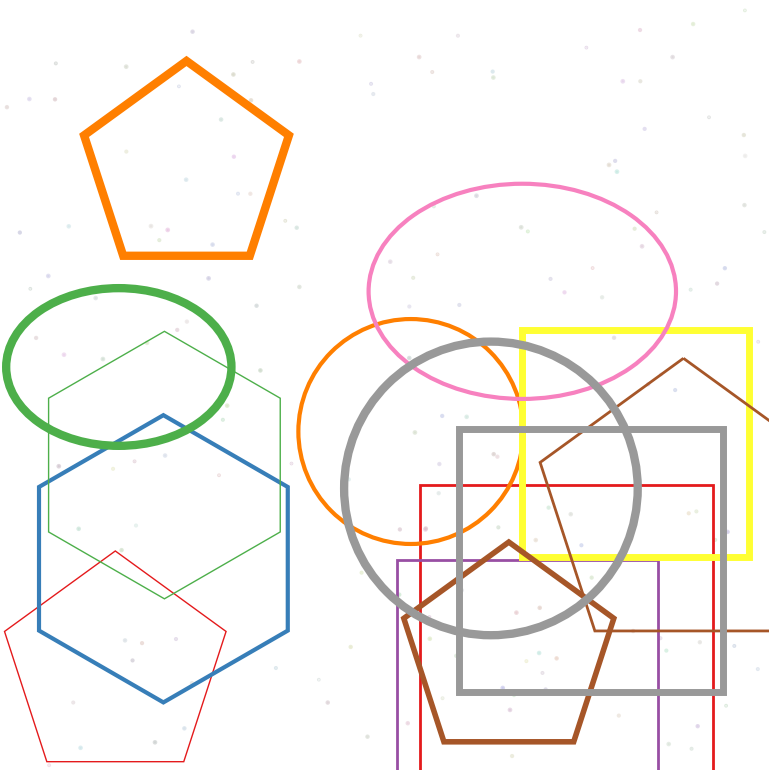[{"shape": "pentagon", "thickness": 0.5, "radius": 0.76, "center": [0.15, 0.133]}, {"shape": "square", "thickness": 1, "radius": 0.95, "center": [0.736, 0.18]}, {"shape": "hexagon", "thickness": 1.5, "radius": 0.93, "center": [0.212, 0.274]}, {"shape": "oval", "thickness": 3, "radius": 0.73, "center": [0.154, 0.523]}, {"shape": "hexagon", "thickness": 0.5, "radius": 0.87, "center": [0.214, 0.396]}, {"shape": "square", "thickness": 1, "radius": 0.85, "center": [0.685, 0.103]}, {"shape": "pentagon", "thickness": 3, "radius": 0.7, "center": [0.242, 0.781]}, {"shape": "circle", "thickness": 1.5, "radius": 0.73, "center": [0.534, 0.44]}, {"shape": "square", "thickness": 2.5, "radius": 0.74, "center": [0.826, 0.424]}, {"shape": "pentagon", "thickness": 1, "radius": 0.98, "center": [0.888, 0.339]}, {"shape": "pentagon", "thickness": 2, "radius": 0.72, "center": [0.661, 0.153]}, {"shape": "oval", "thickness": 1.5, "radius": 1.0, "center": [0.678, 0.622]}, {"shape": "circle", "thickness": 3, "radius": 0.95, "center": [0.638, 0.366]}, {"shape": "square", "thickness": 2.5, "radius": 0.85, "center": [0.767, 0.272]}]